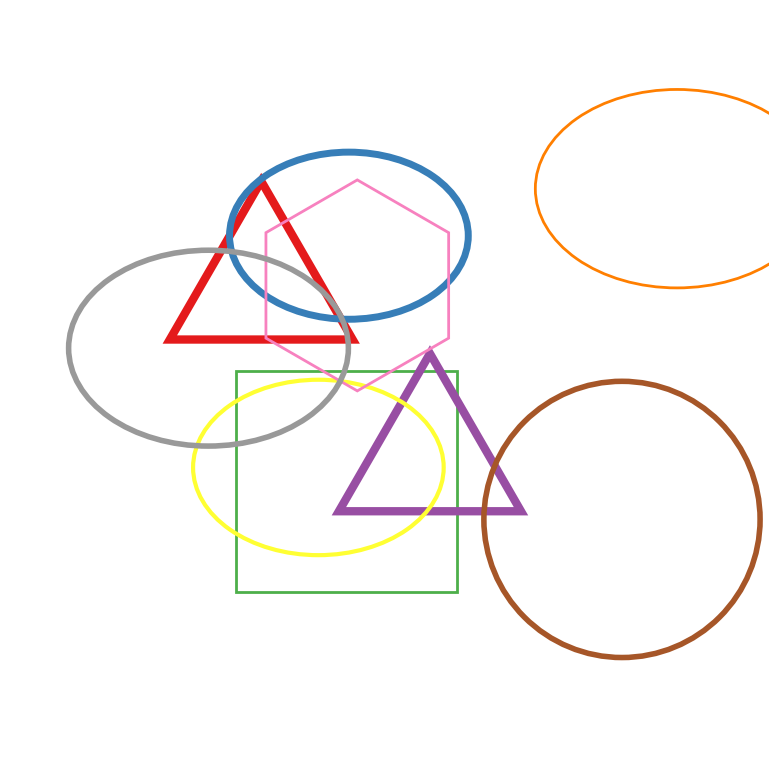[{"shape": "triangle", "thickness": 3, "radius": 0.69, "center": [0.339, 0.628]}, {"shape": "oval", "thickness": 2.5, "radius": 0.78, "center": [0.453, 0.694]}, {"shape": "square", "thickness": 1, "radius": 0.72, "center": [0.45, 0.374]}, {"shape": "triangle", "thickness": 3, "radius": 0.68, "center": [0.558, 0.404]}, {"shape": "oval", "thickness": 1, "radius": 0.92, "center": [0.879, 0.755]}, {"shape": "oval", "thickness": 1.5, "radius": 0.81, "center": [0.413, 0.393]}, {"shape": "circle", "thickness": 2, "radius": 0.9, "center": [0.808, 0.325]}, {"shape": "hexagon", "thickness": 1, "radius": 0.68, "center": [0.464, 0.629]}, {"shape": "oval", "thickness": 2, "radius": 0.91, "center": [0.271, 0.548]}]